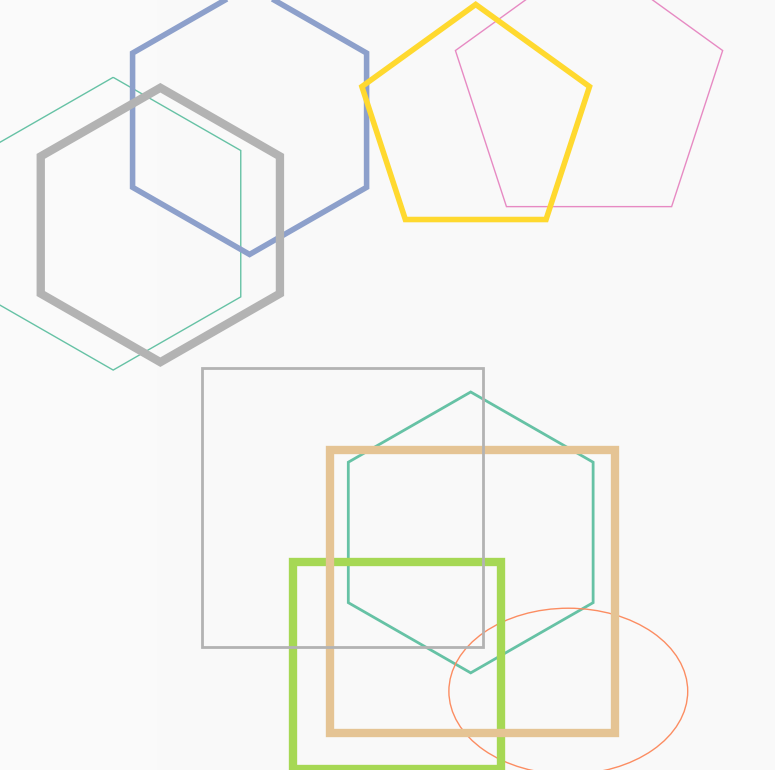[{"shape": "hexagon", "thickness": 0.5, "radius": 0.95, "center": [0.146, 0.709]}, {"shape": "hexagon", "thickness": 1, "radius": 0.91, "center": [0.607, 0.309]}, {"shape": "oval", "thickness": 0.5, "radius": 0.77, "center": [0.733, 0.102]}, {"shape": "hexagon", "thickness": 2, "radius": 0.87, "center": [0.322, 0.844]}, {"shape": "pentagon", "thickness": 0.5, "radius": 0.91, "center": [0.76, 0.878]}, {"shape": "square", "thickness": 3, "radius": 0.67, "center": [0.512, 0.136]}, {"shape": "pentagon", "thickness": 2, "radius": 0.77, "center": [0.614, 0.84]}, {"shape": "square", "thickness": 3, "radius": 0.92, "center": [0.609, 0.232]}, {"shape": "hexagon", "thickness": 3, "radius": 0.89, "center": [0.207, 0.708]}, {"shape": "square", "thickness": 1, "radius": 0.9, "center": [0.442, 0.341]}]